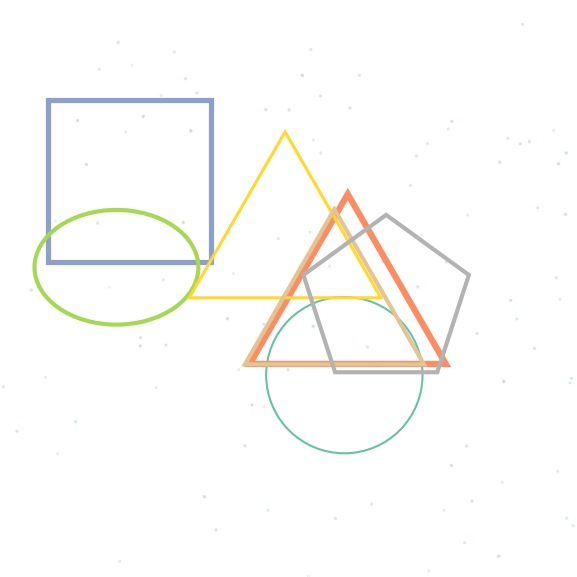[{"shape": "circle", "thickness": 1, "radius": 0.68, "center": [0.596, 0.35]}, {"shape": "triangle", "thickness": 3, "radius": 0.98, "center": [0.602, 0.467]}, {"shape": "square", "thickness": 2.5, "radius": 0.71, "center": [0.223, 0.686]}, {"shape": "oval", "thickness": 2, "radius": 0.71, "center": [0.202, 0.536]}, {"shape": "triangle", "thickness": 1.5, "radius": 0.96, "center": [0.494, 0.579]}, {"shape": "triangle", "thickness": 2, "radius": 0.9, "center": [0.579, 0.458]}, {"shape": "pentagon", "thickness": 2, "radius": 0.75, "center": [0.669, 0.476]}]